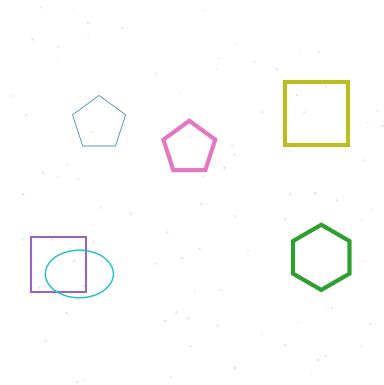[{"shape": "pentagon", "thickness": 0.5, "radius": 0.36, "center": [0.257, 0.679]}, {"shape": "hexagon", "thickness": 3, "radius": 0.42, "center": [0.834, 0.332]}, {"shape": "square", "thickness": 1.5, "radius": 0.36, "center": [0.152, 0.313]}, {"shape": "pentagon", "thickness": 3, "radius": 0.35, "center": [0.492, 0.615]}, {"shape": "square", "thickness": 3, "radius": 0.41, "center": [0.822, 0.706]}, {"shape": "oval", "thickness": 1, "radius": 0.44, "center": [0.206, 0.288]}]